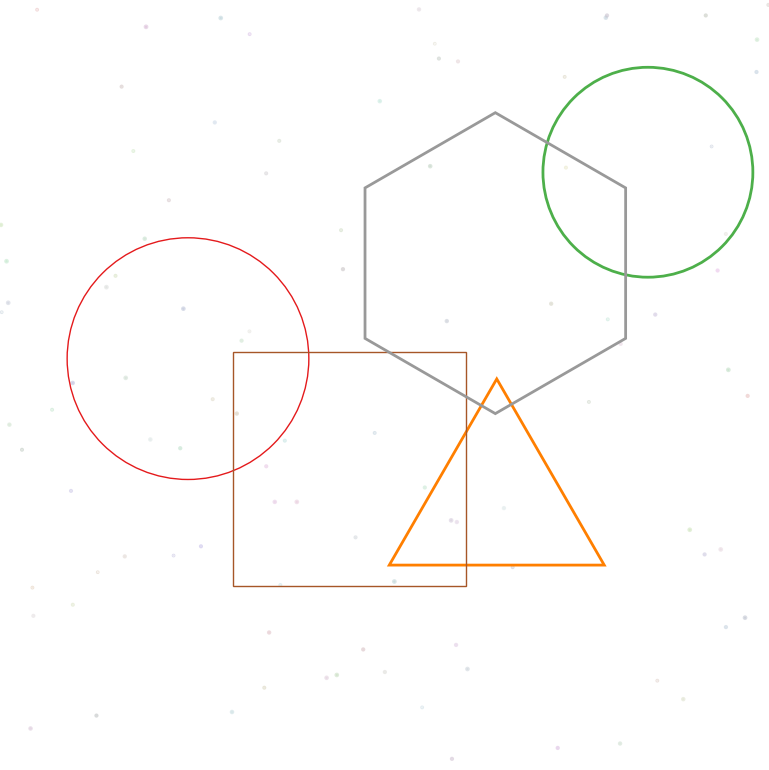[{"shape": "circle", "thickness": 0.5, "radius": 0.78, "center": [0.244, 0.534]}, {"shape": "circle", "thickness": 1, "radius": 0.68, "center": [0.841, 0.776]}, {"shape": "triangle", "thickness": 1, "radius": 0.81, "center": [0.645, 0.347]}, {"shape": "square", "thickness": 0.5, "radius": 0.76, "center": [0.454, 0.391]}, {"shape": "hexagon", "thickness": 1, "radius": 0.98, "center": [0.643, 0.658]}]